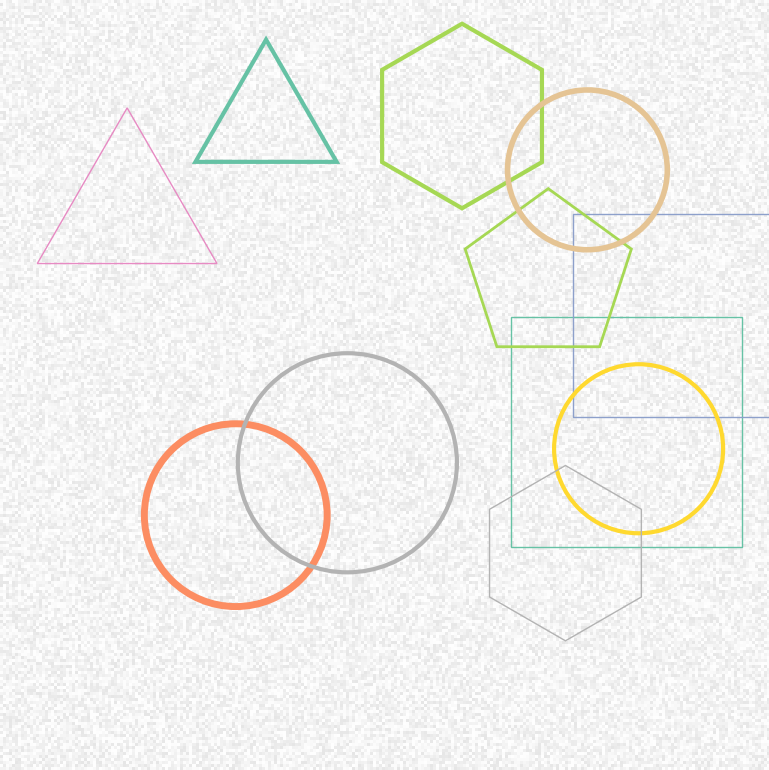[{"shape": "square", "thickness": 0.5, "radius": 0.75, "center": [0.814, 0.439]}, {"shape": "triangle", "thickness": 1.5, "radius": 0.53, "center": [0.346, 0.843]}, {"shape": "circle", "thickness": 2.5, "radius": 0.59, "center": [0.306, 0.331]}, {"shape": "square", "thickness": 0.5, "radius": 0.66, "center": [0.876, 0.59]}, {"shape": "triangle", "thickness": 0.5, "radius": 0.67, "center": [0.165, 0.725]}, {"shape": "pentagon", "thickness": 1, "radius": 0.57, "center": [0.712, 0.642]}, {"shape": "hexagon", "thickness": 1.5, "radius": 0.6, "center": [0.6, 0.849]}, {"shape": "circle", "thickness": 1.5, "radius": 0.55, "center": [0.829, 0.417]}, {"shape": "circle", "thickness": 2, "radius": 0.52, "center": [0.763, 0.779]}, {"shape": "hexagon", "thickness": 0.5, "radius": 0.57, "center": [0.734, 0.282]}, {"shape": "circle", "thickness": 1.5, "radius": 0.71, "center": [0.451, 0.399]}]